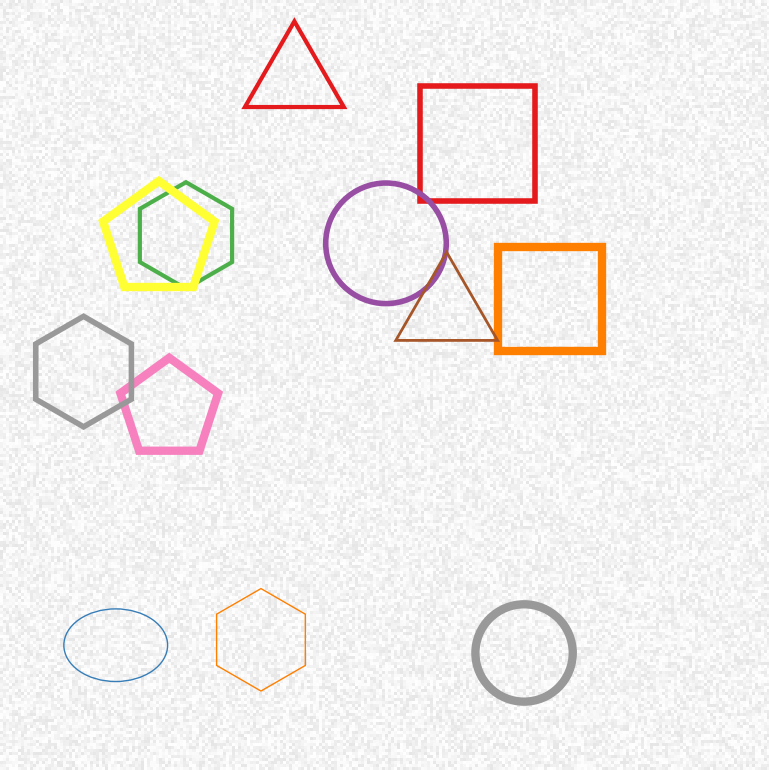[{"shape": "square", "thickness": 2, "radius": 0.37, "center": [0.62, 0.814]}, {"shape": "triangle", "thickness": 1.5, "radius": 0.37, "center": [0.382, 0.898]}, {"shape": "oval", "thickness": 0.5, "radius": 0.34, "center": [0.15, 0.162]}, {"shape": "hexagon", "thickness": 1.5, "radius": 0.35, "center": [0.242, 0.694]}, {"shape": "circle", "thickness": 2, "radius": 0.39, "center": [0.501, 0.684]}, {"shape": "hexagon", "thickness": 0.5, "radius": 0.33, "center": [0.339, 0.169]}, {"shape": "square", "thickness": 3, "radius": 0.34, "center": [0.714, 0.611]}, {"shape": "pentagon", "thickness": 3, "radius": 0.38, "center": [0.206, 0.689]}, {"shape": "triangle", "thickness": 1, "radius": 0.38, "center": [0.58, 0.596]}, {"shape": "pentagon", "thickness": 3, "radius": 0.33, "center": [0.22, 0.469]}, {"shape": "circle", "thickness": 3, "radius": 0.32, "center": [0.681, 0.152]}, {"shape": "hexagon", "thickness": 2, "radius": 0.36, "center": [0.109, 0.517]}]